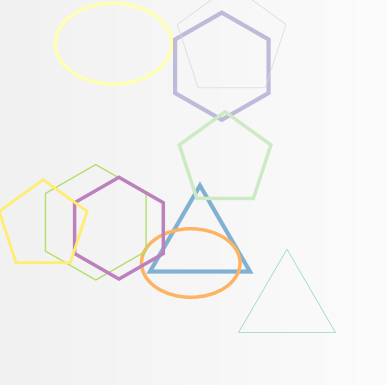[{"shape": "triangle", "thickness": 0.5, "radius": 0.72, "center": [0.741, 0.208]}, {"shape": "oval", "thickness": 2.5, "radius": 0.75, "center": [0.293, 0.887]}, {"shape": "hexagon", "thickness": 3, "radius": 0.7, "center": [0.572, 0.828]}, {"shape": "triangle", "thickness": 3, "radius": 0.74, "center": [0.516, 0.369]}, {"shape": "oval", "thickness": 2.5, "radius": 0.64, "center": [0.492, 0.317]}, {"shape": "hexagon", "thickness": 1, "radius": 0.75, "center": [0.247, 0.423]}, {"shape": "pentagon", "thickness": 0.5, "radius": 0.74, "center": [0.598, 0.891]}, {"shape": "hexagon", "thickness": 2.5, "radius": 0.66, "center": [0.307, 0.407]}, {"shape": "pentagon", "thickness": 2.5, "radius": 0.62, "center": [0.581, 0.585]}, {"shape": "pentagon", "thickness": 2, "radius": 0.6, "center": [0.111, 0.414]}]